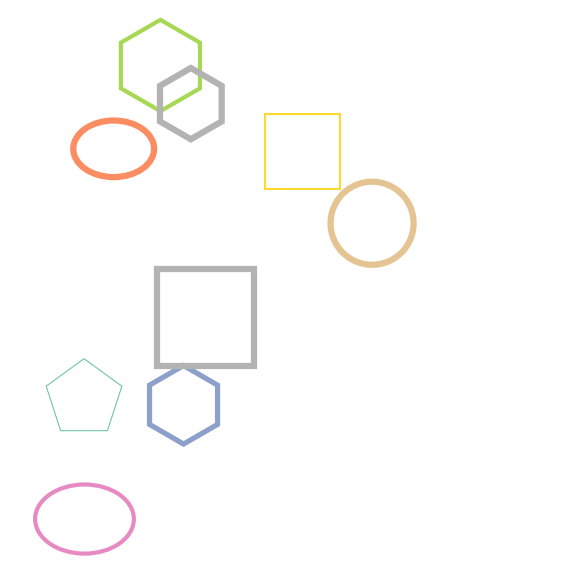[{"shape": "pentagon", "thickness": 0.5, "radius": 0.34, "center": [0.146, 0.309]}, {"shape": "oval", "thickness": 3, "radius": 0.35, "center": [0.197, 0.741]}, {"shape": "hexagon", "thickness": 2.5, "radius": 0.34, "center": [0.318, 0.298]}, {"shape": "oval", "thickness": 2, "radius": 0.43, "center": [0.146, 0.1]}, {"shape": "hexagon", "thickness": 2, "radius": 0.4, "center": [0.278, 0.886]}, {"shape": "square", "thickness": 1, "radius": 0.33, "center": [0.523, 0.737]}, {"shape": "circle", "thickness": 3, "radius": 0.36, "center": [0.644, 0.613]}, {"shape": "hexagon", "thickness": 3, "radius": 0.31, "center": [0.33, 0.82]}, {"shape": "square", "thickness": 3, "radius": 0.42, "center": [0.356, 0.449]}]